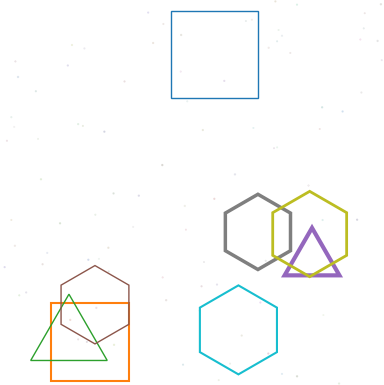[{"shape": "square", "thickness": 1, "radius": 0.56, "center": [0.558, 0.859]}, {"shape": "square", "thickness": 1.5, "radius": 0.51, "center": [0.234, 0.112]}, {"shape": "triangle", "thickness": 1, "radius": 0.57, "center": [0.179, 0.121]}, {"shape": "triangle", "thickness": 3, "radius": 0.41, "center": [0.81, 0.326]}, {"shape": "hexagon", "thickness": 1, "radius": 0.51, "center": [0.247, 0.208]}, {"shape": "hexagon", "thickness": 2.5, "radius": 0.49, "center": [0.67, 0.398]}, {"shape": "hexagon", "thickness": 2, "radius": 0.55, "center": [0.804, 0.392]}, {"shape": "hexagon", "thickness": 1.5, "radius": 0.58, "center": [0.619, 0.143]}]